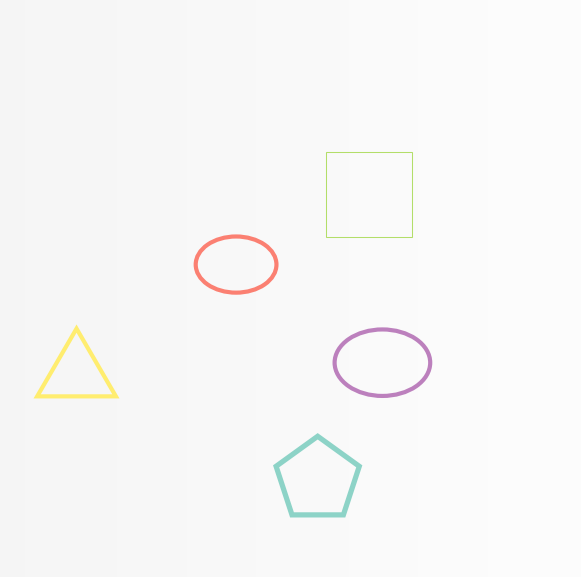[{"shape": "pentagon", "thickness": 2.5, "radius": 0.38, "center": [0.547, 0.168]}, {"shape": "oval", "thickness": 2, "radius": 0.35, "center": [0.406, 0.541]}, {"shape": "square", "thickness": 0.5, "radius": 0.37, "center": [0.635, 0.663]}, {"shape": "oval", "thickness": 2, "radius": 0.41, "center": [0.658, 0.371]}, {"shape": "triangle", "thickness": 2, "radius": 0.39, "center": [0.132, 0.352]}]